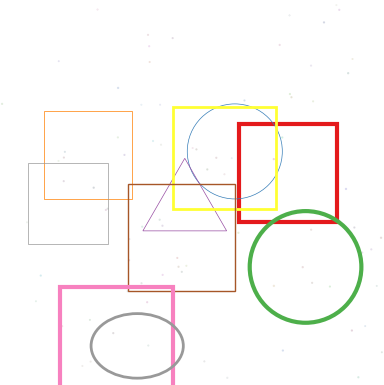[{"shape": "square", "thickness": 3, "radius": 0.64, "center": [0.748, 0.551]}, {"shape": "circle", "thickness": 0.5, "radius": 0.62, "center": [0.61, 0.607]}, {"shape": "circle", "thickness": 3, "radius": 0.73, "center": [0.794, 0.307]}, {"shape": "triangle", "thickness": 0.5, "radius": 0.63, "center": [0.48, 0.463]}, {"shape": "square", "thickness": 0.5, "radius": 0.57, "center": [0.229, 0.597]}, {"shape": "square", "thickness": 2, "radius": 0.67, "center": [0.583, 0.59]}, {"shape": "square", "thickness": 1, "radius": 0.7, "center": [0.472, 0.383]}, {"shape": "square", "thickness": 3, "radius": 0.73, "center": [0.303, 0.109]}, {"shape": "oval", "thickness": 2, "radius": 0.6, "center": [0.356, 0.102]}, {"shape": "square", "thickness": 0.5, "radius": 0.53, "center": [0.177, 0.471]}]